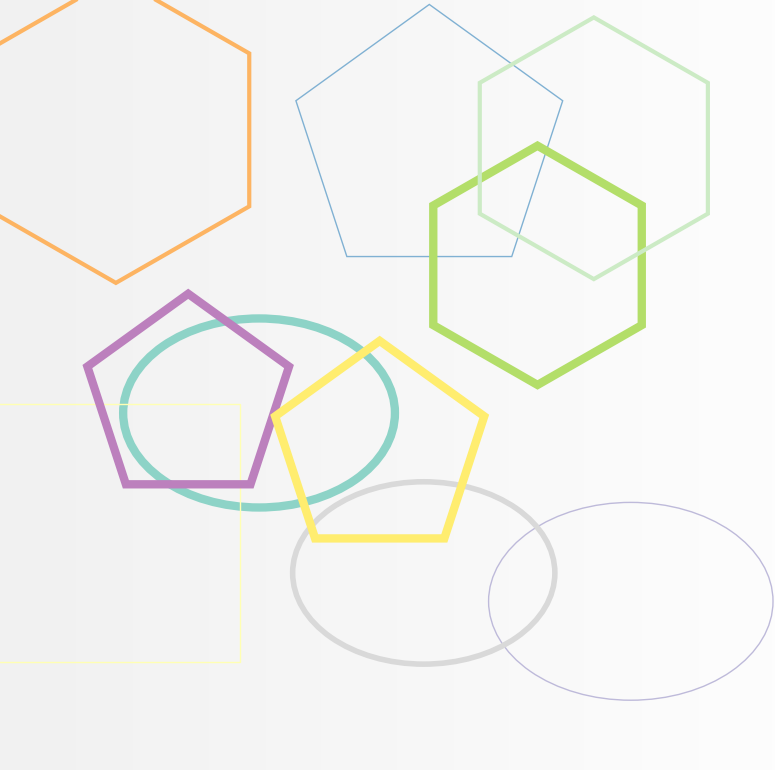[{"shape": "oval", "thickness": 3, "radius": 0.88, "center": [0.334, 0.464]}, {"shape": "square", "thickness": 0.5, "radius": 0.84, "center": [0.142, 0.308]}, {"shape": "oval", "thickness": 0.5, "radius": 0.92, "center": [0.814, 0.219]}, {"shape": "pentagon", "thickness": 0.5, "radius": 0.9, "center": [0.554, 0.813]}, {"shape": "hexagon", "thickness": 1.5, "radius": 0.99, "center": [0.15, 0.831]}, {"shape": "hexagon", "thickness": 3, "radius": 0.78, "center": [0.694, 0.655]}, {"shape": "oval", "thickness": 2, "radius": 0.85, "center": [0.547, 0.256]}, {"shape": "pentagon", "thickness": 3, "radius": 0.68, "center": [0.243, 0.482]}, {"shape": "hexagon", "thickness": 1.5, "radius": 0.85, "center": [0.766, 0.807]}, {"shape": "pentagon", "thickness": 3, "radius": 0.71, "center": [0.49, 0.416]}]